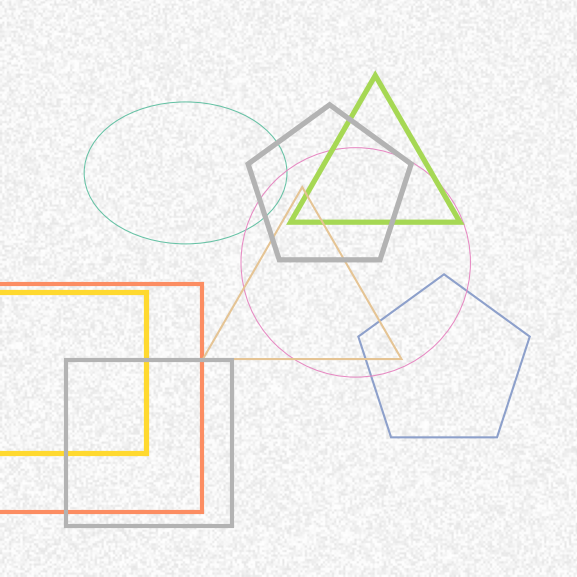[{"shape": "oval", "thickness": 0.5, "radius": 0.88, "center": [0.321, 0.7]}, {"shape": "square", "thickness": 2, "radius": 0.99, "center": [0.153, 0.309]}, {"shape": "pentagon", "thickness": 1, "radius": 0.78, "center": [0.769, 0.368]}, {"shape": "circle", "thickness": 0.5, "radius": 0.99, "center": [0.616, 0.545]}, {"shape": "triangle", "thickness": 2.5, "radius": 0.85, "center": [0.65, 0.699]}, {"shape": "square", "thickness": 2.5, "radius": 0.7, "center": [0.113, 0.354]}, {"shape": "triangle", "thickness": 1, "radius": 0.99, "center": [0.523, 0.477]}, {"shape": "pentagon", "thickness": 2.5, "radius": 0.74, "center": [0.571, 0.669]}, {"shape": "square", "thickness": 2, "radius": 0.72, "center": [0.257, 0.233]}]